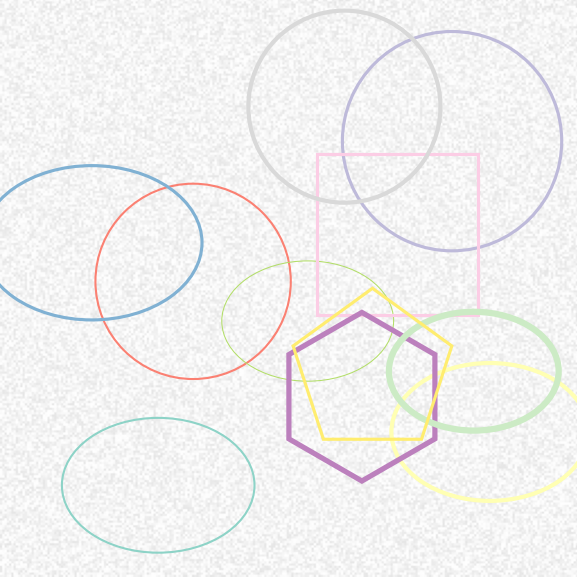[{"shape": "oval", "thickness": 1, "radius": 0.83, "center": [0.274, 0.159]}, {"shape": "oval", "thickness": 2, "radius": 0.85, "center": [0.848, 0.251]}, {"shape": "circle", "thickness": 1.5, "radius": 0.95, "center": [0.783, 0.755]}, {"shape": "circle", "thickness": 1, "radius": 0.85, "center": [0.334, 0.512]}, {"shape": "oval", "thickness": 1.5, "radius": 0.95, "center": [0.159, 0.579]}, {"shape": "oval", "thickness": 0.5, "radius": 0.74, "center": [0.533, 0.443]}, {"shape": "square", "thickness": 1.5, "radius": 0.7, "center": [0.688, 0.594]}, {"shape": "circle", "thickness": 2, "radius": 0.83, "center": [0.596, 0.814]}, {"shape": "hexagon", "thickness": 2.5, "radius": 0.73, "center": [0.627, 0.312]}, {"shape": "oval", "thickness": 3, "radius": 0.73, "center": [0.82, 0.356]}, {"shape": "pentagon", "thickness": 1.5, "radius": 0.72, "center": [0.645, 0.355]}]